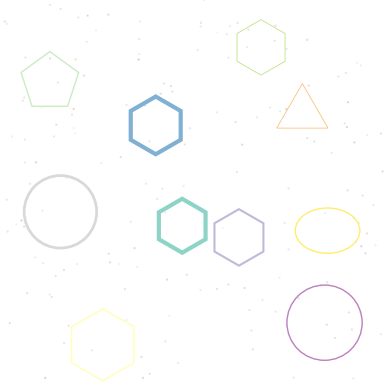[{"shape": "hexagon", "thickness": 3, "radius": 0.35, "center": [0.473, 0.414]}, {"shape": "hexagon", "thickness": 1, "radius": 0.47, "center": [0.267, 0.104]}, {"shape": "hexagon", "thickness": 1.5, "radius": 0.37, "center": [0.621, 0.383]}, {"shape": "hexagon", "thickness": 3, "radius": 0.37, "center": [0.404, 0.674]}, {"shape": "triangle", "thickness": 0.5, "radius": 0.38, "center": [0.785, 0.706]}, {"shape": "hexagon", "thickness": 0.5, "radius": 0.36, "center": [0.678, 0.877]}, {"shape": "circle", "thickness": 2, "radius": 0.47, "center": [0.157, 0.45]}, {"shape": "circle", "thickness": 1, "radius": 0.49, "center": [0.843, 0.162]}, {"shape": "pentagon", "thickness": 1, "radius": 0.39, "center": [0.129, 0.787]}, {"shape": "oval", "thickness": 1, "radius": 0.42, "center": [0.851, 0.401]}]